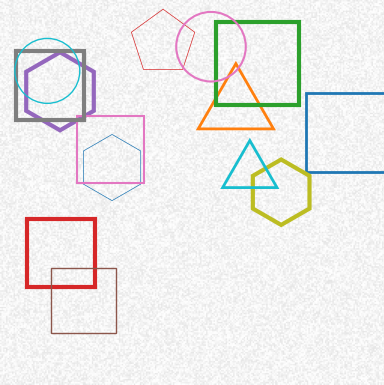[{"shape": "hexagon", "thickness": 0.5, "radius": 0.43, "center": [0.291, 0.565]}, {"shape": "square", "thickness": 2, "radius": 0.51, "center": [0.897, 0.656]}, {"shape": "triangle", "thickness": 2, "radius": 0.57, "center": [0.613, 0.722]}, {"shape": "square", "thickness": 3, "radius": 0.54, "center": [0.668, 0.835]}, {"shape": "pentagon", "thickness": 0.5, "radius": 0.43, "center": [0.424, 0.89]}, {"shape": "square", "thickness": 3, "radius": 0.44, "center": [0.159, 0.342]}, {"shape": "hexagon", "thickness": 3, "radius": 0.51, "center": [0.156, 0.763]}, {"shape": "square", "thickness": 1, "radius": 0.42, "center": [0.216, 0.22]}, {"shape": "circle", "thickness": 1.5, "radius": 0.45, "center": [0.548, 0.879]}, {"shape": "square", "thickness": 1.5, "radius": 0.44, "center": [0.287, 0.612]}, {"shape": "square", "thickness": 3, "radius": 0.45, "center": [0.13, 0.779]}, {"shape": "hexagon", "thickness": 3, "radius": 0.42, "center": [0.73, 0.501]}, {"shape": "circle", "thickness": 1, "radius": 0.42, "center": [0.123, 0.816]}, {"shape": "triangle", "thickness": 2, "radius": 0.41, "center": [0.649, 0.553]}]